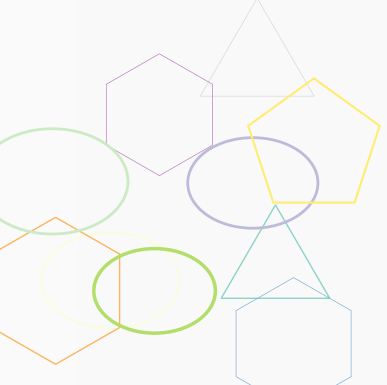[{"shape": "triangle", "thickness": 1, "radius": 0.81, "center": [0.711, 0.306]}, {"shape": "oval", "thickness": 0.5, "radius": 0.89, "center": [0.285, 0.272]}, {"shape": "oval", "thickness": 2, "radius": 0.84, "center": [0.652, 0.525]}, {"shape": "hexagon", "thickness": 0.5, "radius": 0.86, "center": [0.758, 0.107]}, {"shape": "hexagon", "thickness": 1, "radius": 0.95, "center": [0.143, 0.245]}, {"shape": "oval", "thickness": 2.5, "radius": 0.78, "center": [0.399, 0.244]}, {"shape": "triangle", "thickness": 0.5, "radius": 0.85, "center": [0.664, 0.835]}, {"shape": "hexagon", "thickness": 0.5, "radius": 0.79, "center": [0.411, 0.702]}, {"shape": "oval", "thickness": 2, "radius": 0.98, "center": [0.135, 0.529]}, {"shape": "pentagon", "thickness": 1.5, "radius": 0.89, "center": [0.81, 0.618]}]